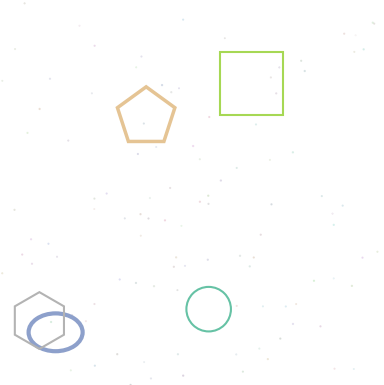[{"shape": "circle", "thickness": 1.5, "radius": 0.29, "center": [0.542, 0.197]}, {"shape": "oval", "thickness": 3, "radius": 0.35, "center": [0.144, 0.137]}, {"shape": "square", "thickness": 1.5, "radius": 0.41, "center": [0.653, 0.782]}, {"shape": "pentagon", "thickness": 2.5, "radius": 0.39, "center": [0.38, 0.696]}, {"shape": "hexagon", "thickness": 1.5, "radius": 0.37, "center": [0.102, 0.167]}]